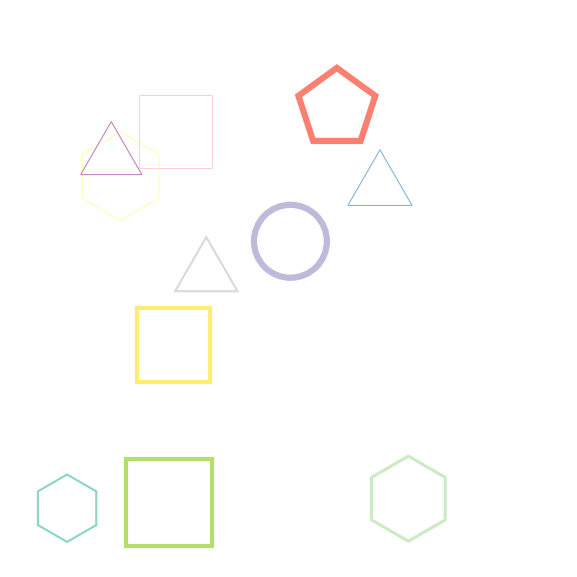[{"shape": "hexagon", "thickness": 1, "radius": 0.29, "center": [0.116, 0.119]}, {"shape": "hexagon", "thickness": 0.5, "radius": 0.38, "center": [0.209, 0.694]}, {"shape": "circle", "thickness": 3, "radius": 0.32, "center": [0.503, 0.581]}, {"shape": "pentagon", "thickness": 3, "radius": 0.35, "center": [0.583, 0.812]}, {"shape": "triangle", "thickness": 0.5, "radius": 0.32, "center": [0.658, 0.676]}, {"shape": "square", "thickness": 2, "radius": 0.38, "center": [0.293, 0.129]}, {"shape": "square", "thickness": 0.5, "radius": 0.32, "center": [0.303, 0.772]}, {"shape": "triangle", "thickness": 1, "radius": 0.31, "center": [0.357, 0.526]}, {"shape": "triangle", "thickness": 0.5, "radius": 0.31, "center": [0.193, 0.727]}, {"shape": "hexagon", "thickness": 1.5, "radius": 0.37, "center": [0.707, 0.136]}, {"shape": "square", "thickness": 2, "radius": 0.32, "center": [0.3, 0.401]}]